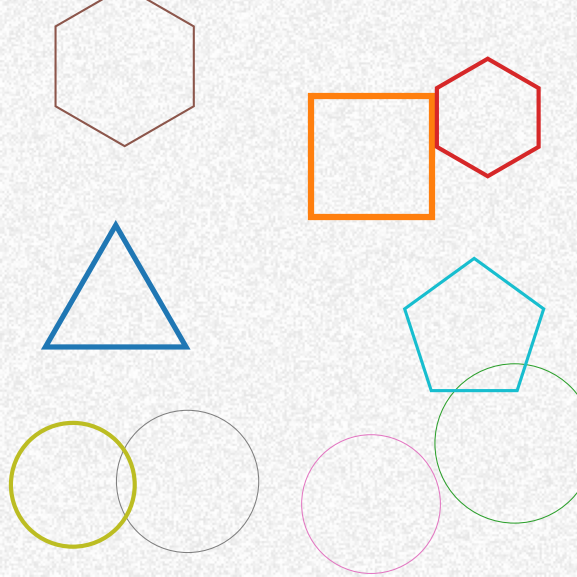[{"shape": "triangle", "thickness": 2.5, "radius": 0.7, "center": [0.2, 0.469]}, {"shape": "square", "thickness": 3, "radius": 0.53, "center": [0.643, 0.728]}, {"shape": "circle", "thickness": 0.5, "radius": 0.69, "center": [0.891, 0.231]}, {"shape": "hexagon", "thickness": 2, "radius": 0.51, "center": [0.845, 0.796]}, {"shape": "hexagon", "thickness": 1, "radius": 0.69, "center": [0.216, 0.884]}, {"shape": "circle", "thickness": 0.5, "radius": 0.6, "center": [0.642, 0.126]}, {"shape": "circle", "thickness": 0.5, "radius": 0.62, "center": [0.325, 0.165]}, {"shape": "circle", "thickness": 2, "radius": 0.54, "center": [0.126, 0.16]}, {"shape": "pentagon", "thickness": 1.5, "radius": 0.63, "center": [0.821, 0.425]}]